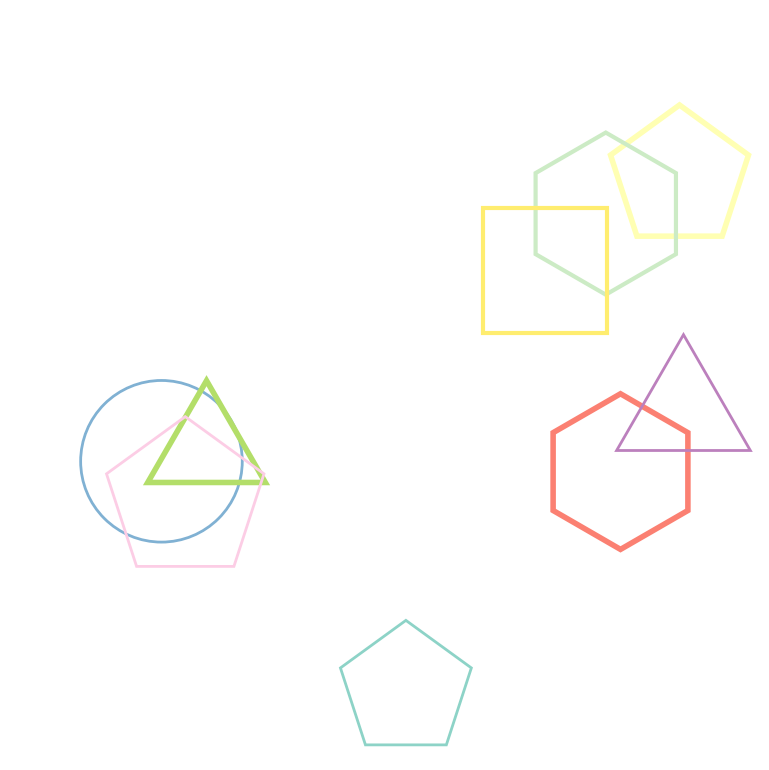[{"shape": "pentagon", "thickness": 1, "radius": 0.45, "center": [0.527, 0.105]}, {"shape": "pentagon", "thickness": 2, "radius": 0.47, "center": [0.882, 0.769]}, {"shape": "hexagon", "thickness": 2, "radius": 0.51, "center": [0.806, 0.388]}, {"shape": "circle", "thickness": 1, "radius": 0.52, "center": [0.21, 0.401]}, {"shape": "triangle", "thickness": 2, "radius": 0.44, "center": [0.268, 0.417]}, {"shape": "pentagon", "thickness": 1, "radius": 0.54, "center": [0.241, 0.351]}, {"shape": "triangle", "thickness": 1, "radius": 0.5, "center": [0.888, 0.465]}, {"shape": "hexagon", "thickness": 1.5, "radius": 0.53, "center": [0.787, 0.723]}, {"shape": "square", "thickness": 1.5, "radius": 0.4, "center": [0.708, 0.649]}]